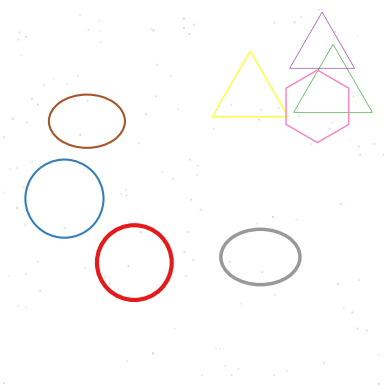[{"shape": "circle", "thickness": 3, "radius": 0.49, "center": [0.349, 0.318]}, {"shape": "circle", "thickness": 1.5, "radius": 0.51, "center": [0.167, 0.484]}, {"shape": "triangle", "thickness": 0.5, "radius": 0.59, "center": [0.865, 0.767]}, {"shape": "triangle", "thickness": 0.5, "radius": 0.49, "center": [0.837, 0.871]}, {"shape": "triangle", "thickness": 1, "radius": 0.57, "center": [0.65, 0.754]}, {"shape": "oval", "thickness": 1.5, "radius": 0.49, "center": [0.226, 0.685]}, {"shape": "hexagon", "thickness": 1, "radius": 0.47, "center": [0.824, 0.724]}, {"shape": "oval", "thickness": 2.5, "radius": 0.51, "center": [0.676, 0.333]}]